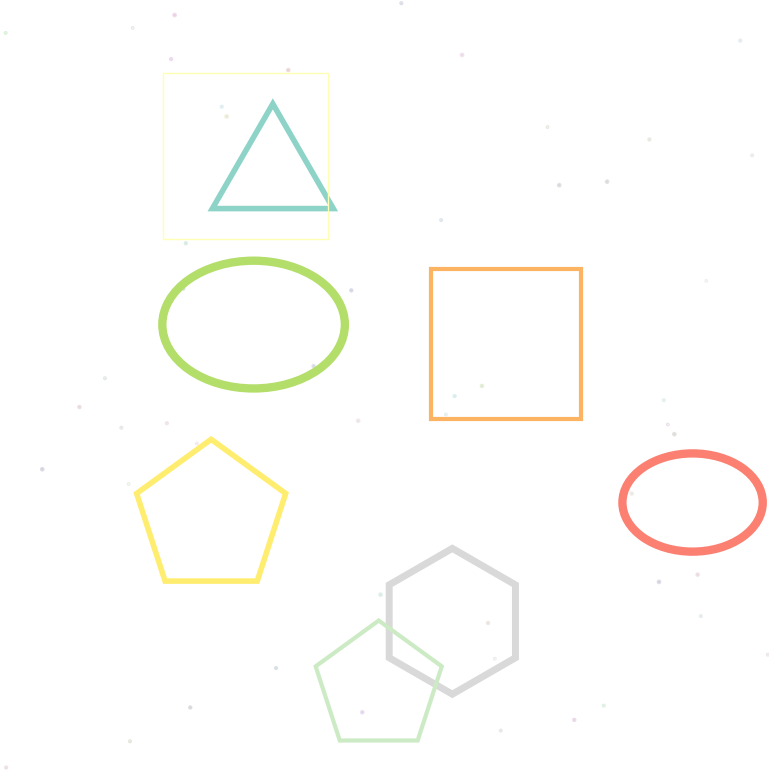[{"shape": "triangle", "thickness": 2, "radius": 0.45, "center": [0.354, 0.774]}, {"shape": "square", "thickness": 0.5, "radius": 0.54, "center": [0.319, 0.797]}, {"shape": "oval", "thickness": 3, "radius": 0.46, "center": [0.899, 0.347]}, {"shape": "square", "thickness": 1.5, "radius": 0.49, "center": [0.657, 0.553]}, {"shape": "oval", "thickness": 3, "radius": 0.59, "center": [0.329, 0.578]}, {"shape": "hexagon", "thickness": 2.5, "radius": 0.47, "center": [0.587, 0.193]}, {"shape": "pentagon", "thickness": 1.5, "radius": 0.43, "center": [0.492, 0.108]}, {"shape": "pentagon", "thickness": 2, "radius": 0.51, "center": [0.274, 0.328]}]